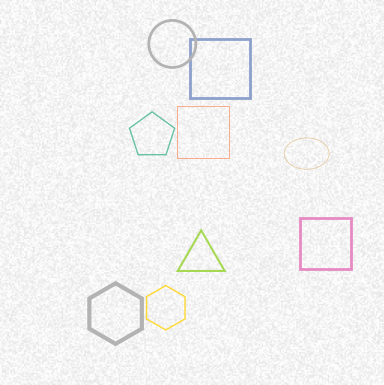[{"shape": "pentagon", "thickness": 1, "radius": 0.31, "center": [0.395, 0.648]}, {"shape": "square", "thickness": 0.5, "radius": 0.34, "center": [0.527, 0.658]}, {"shape": "square", "thickness": 2, "radius": 0.39, "center": [0.571, 0.822]}, {"shape": "square", "thickness": 2, "radius": 0.33, "center": [0.846, 0.368]}, {"shape": "triangle", "thickness": 1.5, "radius": 0.35, "center": [0.523, 0.331]}, {"shape": "hexagon", "thickness": 1, "radius": 0.29, "center": [0.431, 0.201]}, {"shape": "oval", "thickness": 0.5, "radius": 0.29, "center": [0.797, 0.601]}, {"shape": "circle", "thickness": 2, "radius": 0.31, "center": [0.448, 0.886]}, {"shape": "hexagon", "thickness": 3, "radius": 0.39, "center": [0.3, 0.186]}]